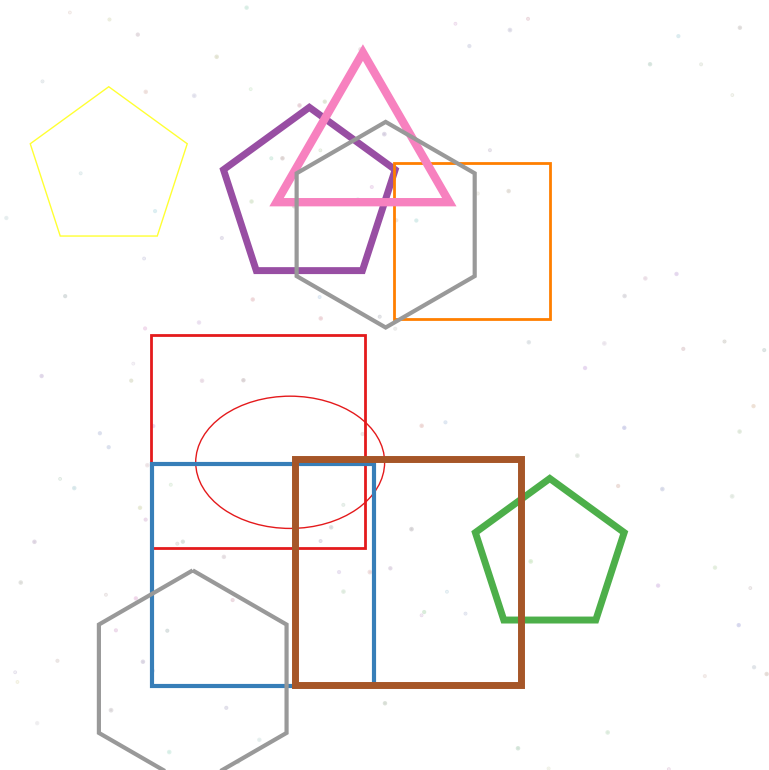[{"shape": "oval", "thickness": 0.5, "radius": 0.61, "center": [0.377, 0.4]}, {"shape": "square", "thickness": 1, "radius": 0.69, "center": [0.335, 0.427]}, {"shape": "square", "thickness": 1.5, "radius": 0.72, "center": [0.342, 0.253]}, {"shape": "pentagon", "thickness": 2.5, "radius": 0.51, "center": [0.714, 0.277]}, {"shape": "pentagon", "thickness": 2.5, "radius": 0.59, "center": [0.402, 0.743]}, {"shape": "square", "thickness": 1, "radius": 0.51, "center": [0.613, 0.687]}, {"shape": "pentagon", "thickness": 0.5, "radius": 0.54, "center": [0.141, 0.78]}, {"shape": "square", "thickness": 2.5, "radius": 0.73, "center": [0.53, 0.257]}, {"shape": "triangle", "thickness": 3, "radius": 0.65, "center": [0.471, 0.802]}, {"shape": "hexagon", "thickness": 1.5, "radius": 0.7, "center": [0.25, 0.119]}, {"shape": "hexagon", "thickness": 1.5, "radius": 0.67, "center": [0.501, 0.708]}]